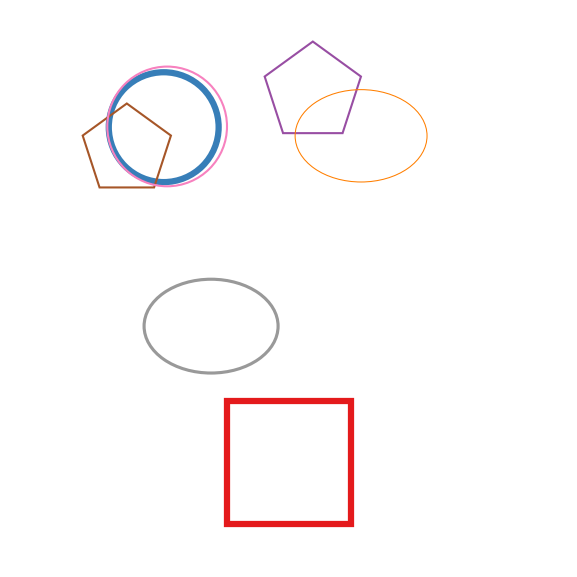[{"shape": "square", "thickness": 3, "radius": 0.53, "center": [0.501, 0.198]}, {"shape": "circle", "thickness": 3, "radius": 0.48, "center": [0.283, 0.779]}, {"shape": "pentagon", "thickness": 1, "radius": 0.44, "center": [0.542, 0.84]}, {"shape": "oval", "thickness": 0.5, "radius": 0.57, "center": [0.625, 0.764]}, {"shape": "pentagon", "thickness": 1, "radius": 0.4, "center": [0.22, 0.74]}, {"shape": "circle", "thickness": 1, "radius": 0.52, "center": [0.289, 0.78]}, {"shape": "oval", "thickness": 1.5, "radius": 0.58, "center": [0.366, 0.434]}]